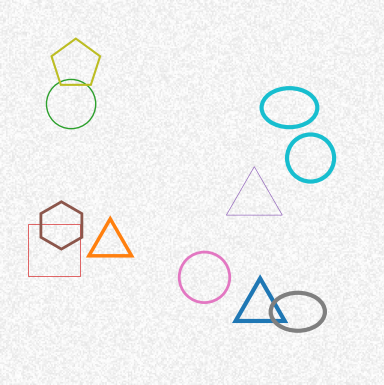[{"shape": "triangle", "thickness": 3, "radius": 0.37, "center": [0.676, 0.203]}, {"shape": "triangle", "thickness": 2.5, "radius": 0.32, "center": [0.286, 0.368]}, {"shape": "circle", "thickness": 1, "radius": 0.32, "center": [0.185, 0.73]}, {"shape": "square", "thickness": 0.5, "radius": 0.34, "center": [0.141, 0.35]}, {"shape": "triangle", "thickness": 0.5, "radius": 0.42, "center": [0.661, 0.483]}, {"shape": "hexagon", "thickness": 2, "radius": 0.31, "center": [0.159, 0.414]}, {"shape": "circle", "thickness": 2, "radius": 0.33, "center": [0.531, 0.28]}, {"shape": "oval", "thickness": 3, "radius": 0.35, "center": [0.774, 0.19]}, {"shape": "pentagon", "thickness": 1.5, "radius": 0.33, "center": [0.197, 0.833]}, {"shape": "circle", "thickness": 3, "radius": 0.31, "center": [0.807, 0.59]}, {"shape": "oval", "thickness": 3, "radius": 0.36, "center": [0.752, 0.72]}]